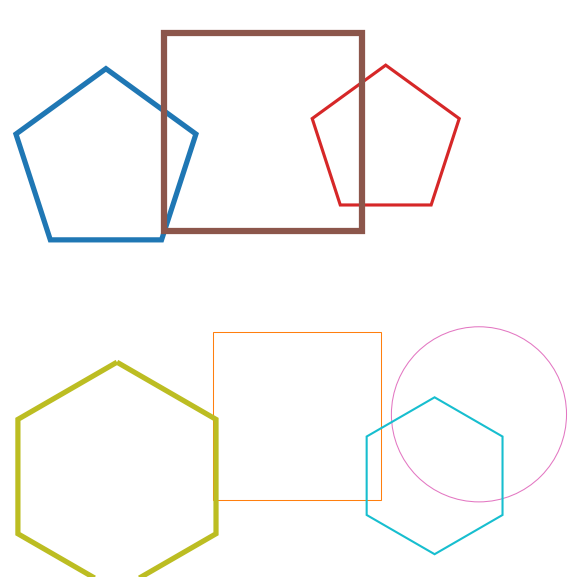[{"shape": "pentagon", "thickness": 2.5, "radius": 0.82, "center": [0.183, 0.716]}, {"shape": "square", "thickness": 0.5, "radius": 0.73, "center": [0.514, 0.279]}, {"shape": "pentagon", "thickness": 1.5, "radius": 0.67, "center": [0.668, 0.752]}, {"shape": "square", "thickness": 3, "radius": 0.86, "center": [0.456, 0.771]}, {"shape": "circle", "thickness": 0.5, "radius": 0.76, "center": [0.829, 0.282]}, {"shape": "hexagon", "thickness": 2.5, "radius": 0.99, "center": [0.203, 0.174]}, {"shape": "hexagon", "thickness": 1, "radius": 0.68, "center": [0.753, 0.175]}]